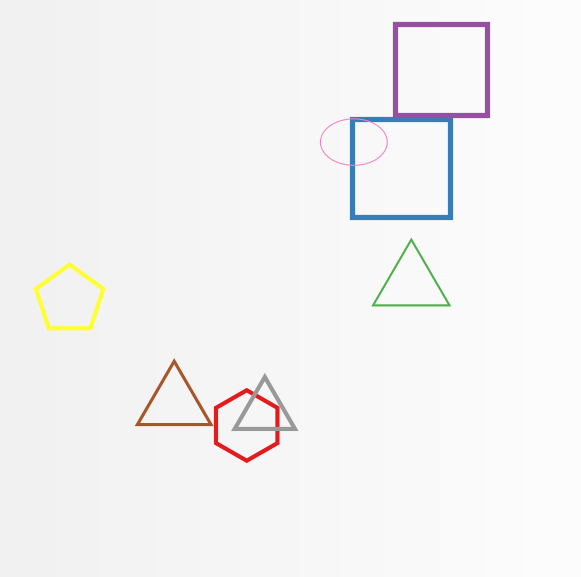[{"shape": "hexagon", "thickness": 2, "radius": 0.31, "center": [0.424, 0.262]}, {"shape": "square", "thickness": 2.5, "radius": 0.42, "center": [0.689, 0.708]}, {"shape": "triangle", "thickness": 1, "radius": 0.38, "center": [0.708, 0.508]}, {"shape": "square", "thickness": 2.5, "radius": 0.39, "center": [0.759, 0.879]}, {"shape": "pentagon", "thickness": 2, "radius": 0.3, "center": [0.12, 0.48]}, {"shape": "triangle", "thickness": 1.5, "radius": 0.37, "center": [0.3, 0.301]}, {"shape": "oval", "thickness": 0.5, "radius": 0.29, "center": [0.609, 0.753]}, {"shape": "triangle", "thickness": 2, "radius": 0.3, "center": [0.456, 0.286]}]